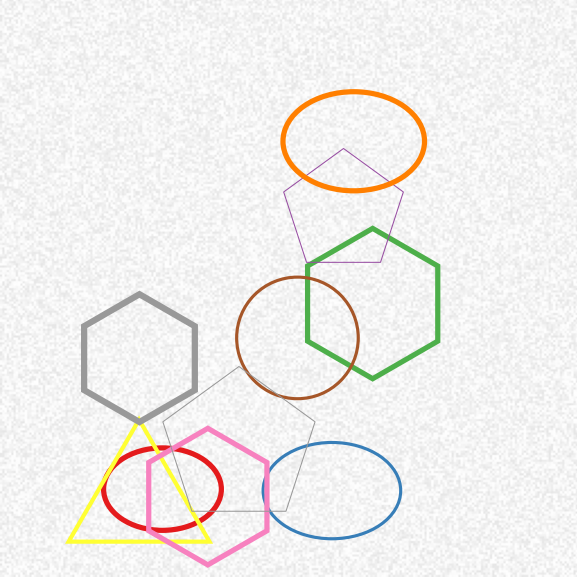[{"shape": "oval", "thickness": 2.5, "radius": 0.51, "center": [0.281, 0.152]}, {"shape": "oval", "thickness": 1.5, "radius": 0.6, "center": [0.575, 0.15]}, {"shape": "hexagon", "thickness": 2.5, "radius": 0.65, "center": [0.645, 0.473]}, {"shape": "pentagon", "thickness": 0.5, "radius": 0.54, "center": [0.595, 0.633]}, {"shape": "oval", "thickness": 2.5, "radius": 0.61, "center": [0.613, 0.755]}, {"shape": "triangle", "thickness": 2, "radius": 0.7, "center": [0.241, 0.132]}, {"shape": "circle", "thickness": 1.5, "radius": 0.53, "center": [0.515, 0.414]}, {"shape": "hexagon", "thickness": 2.5, "radius": 0.59, "center": [0.36, 0.139]}, {"shape": "hexagon", "thickness": 3, "radius": 0.55, "center": [0.242, 0.379]}, {"shape": "pentagon", "thickness": 0.5, "radius": 0.69, "center": [0.414, 0.226]}]